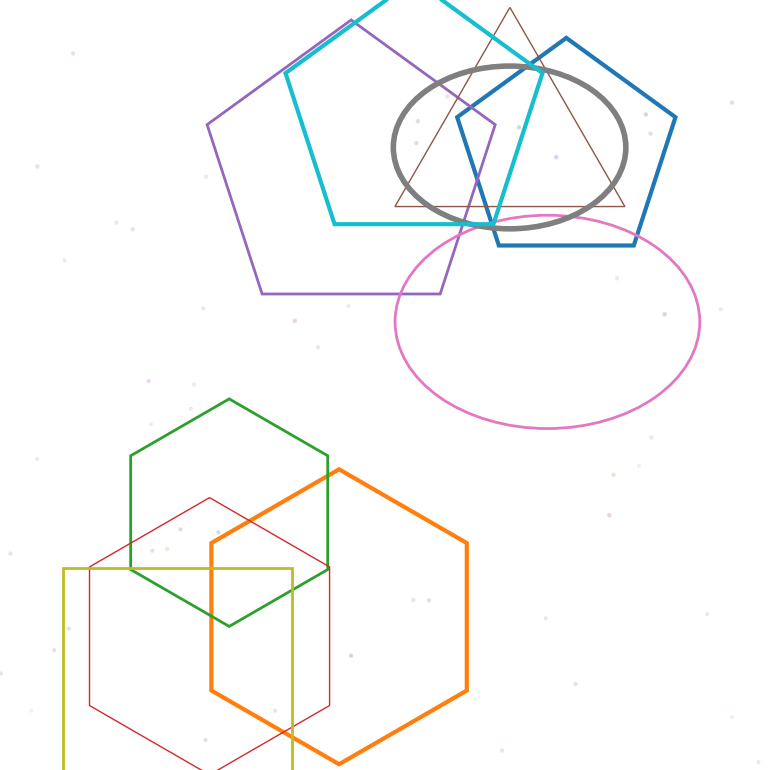[{"shape": "pentagon", "thickness": 1.5, "radius": 0.75, "center": [0.735, 0.802]}, {"shape": "hexagon", "thickness": 1.5, "radius": 0.96, "center": [0.44, 0.199]}, {"shape": "hexagon", "thickness": 1, "radius": 0.74, "center": [0.298, 0.334]}, {"shape": "hexagon", "thickness": 0.5, "radius": 0.9, "center": [0.272, 0.174]}, {"shape": "pentagon", "thickness": 1, "radius": 0.98, "center": [0.456, 0.777]}, {"shape": "triangle", "thickness": 0.5, "radius": 0.86, "center": [0.662, 0.818]}, {"shape": "oval", "thickness": 1, "radius": 0.99, "center": [0.711, 0.582]}, {"shape": "oval", "thickness": 2, "radius": 0.75, "center": [0.662, 0.809]}, {"shape": "square", "thickness": 1, "radius": 0.74, "center": [0.23, 0.114]}, {"shape": "pentagon", "thickness": 1.5, "radius": 0.88, "center": [0.538, 0.851]}]